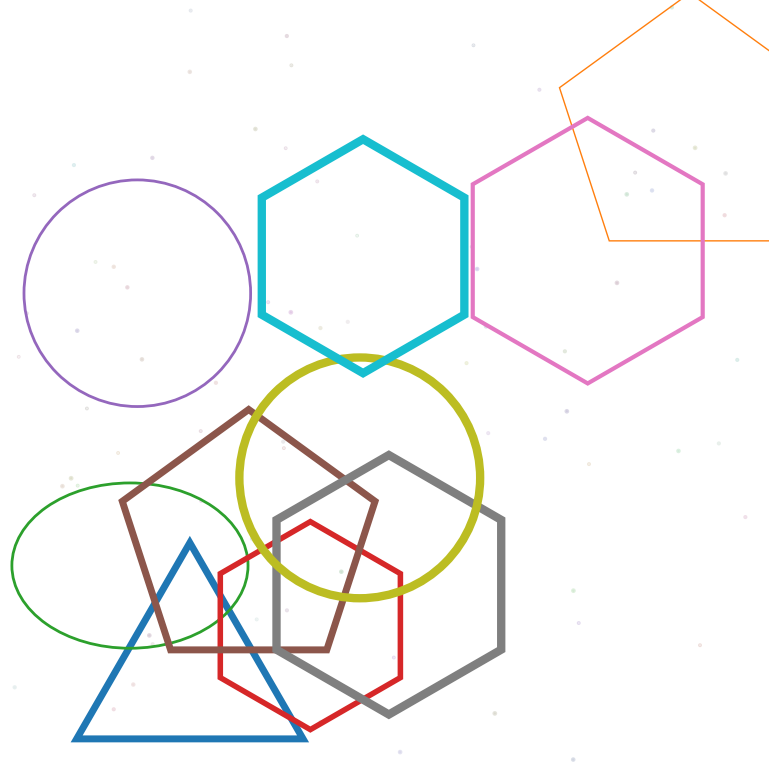[{"shape": "triangle", "thickness": 2.5, "radius": 0.85, "center": [0.247, 0.125]}, {"shape": "pentagon", "thickness": 0.5, "radius": 0.89, "center": [0.896, 0.831]}, {"shape": "oval", "thickness": 1, "radius": 0.77, "center": [0.169, 0.265]}, {"shape": "hexagon", "thickness": 2, "radius": 0.68, "center": [0.403, 0.187]}, {"shape": "circle", "thickness": 1, "radius": 0.74, "center": [0.178, 0.619]}, {"shape": "pentagon", "thickness": 2.5, "radius": 0.86, "center": [0.323, 0.296]}, {"shape": "hexagon", "thickness": 1.5, "radius": 0.86, "center": [0.763, 0.674]}, {"shape": "hexagon", "thickness": 3, "radius": 0.84, "center": [0.505, 0.241]}, {"shape": "circle", "thickness": 3, "radius": 0.78, "center": [0.467, 0.379]}, {"shape": "hexagon", "thickness": 3, "radius": 0.76, "center": [0.472, 0.667]}]